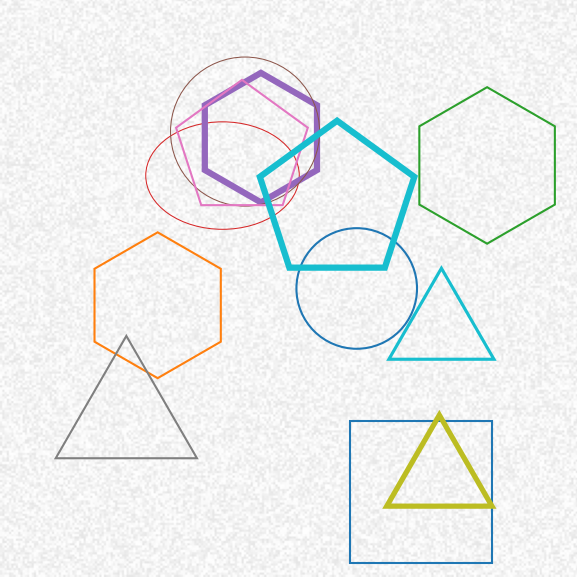[{"shape": "circle", "thickness": 1, "radius": 0.52, "center": [0.618, 0.5]}, {"shape": "square", "thickness": 1, "radius": 0.61, "center": [0.729, 0.148]}, {"shape": "hexagon", "thickness": 1, "radius": 0.63, "center": [0.273, 0.471]}, {"shape": "hexagon", "thickness": 1, "radius": 0.68, "center": [0.843, 0.713]}, {"shape": "oval", "thickness": 0.5, "radius": 0.66, "center": [0.385, 0.695]}, {"shape": "hexagon", "thickness": 3, "radius": 0.56, "center": [0.452, 0.761]}, {"shape": "circle", "thickness": 0.5, "radius": 0.65, "center": [0.424, 0.771]}, {"shape": "pentagon", "thickness": 1, "radius": 0.6, "center": [0.419, 0.741]}, {"shape": "triangle", "thickness": 1, "radius": 0.71, "center": [0.219, 0.276]}, {"shape": "triangle", "thickness": 2.5, "radius": 0.53, "center": [0.761, 0.175]}, {"shape": "pentagon", "thickness": 3, "radius": 0.7, "center": [0.584, 0.649]}, {"shape": "triangle", "thickness": 1.5, "radius": 0.53, "center": [0.764, 0.43]}]